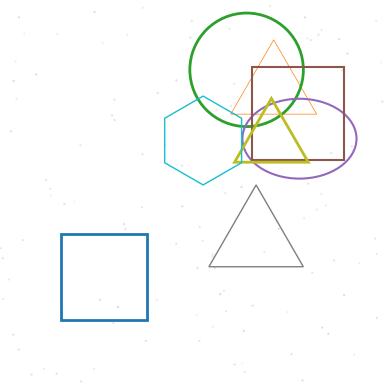[{"shape": "square", "thickness": 2, "radius": 0.55, "center": [0.271, 0.28]}, {"shape": "triangle", "thickness": 0.5, "radius": 0.64, "center": [0.711, 0.768]}, {"shape": "circle", "thickness": 2, "radius": 0.74, "center": [0.641, 0.819]}, {"shape": "oval", "thickness": 1.5, "radius": 0.74, "center": [0.778, 0.64]}, {"shape": "square", "thickness": 1.5, "radius": 0.6, "center": [0.774, 0.706]}, {"shape": "triangle", "thickness": 1, "radius": 0.71, "center": [0.665, 0.378]}, {"shape": "triangle", "thickness": 2, "radius": 0.55, "center": [0.705, 0.634]}, {"shape": "hexagon", "thickness": 1, "radius": 0.58, "center": [0.528, 0.635]}]